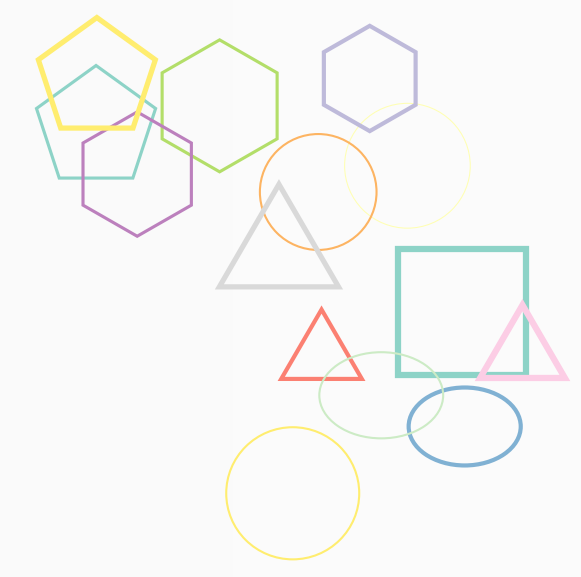[{"shape": "pentagon", "thickness": 1.5, "radius": 0.54, "center": [0.165, 0.778]}, {"shape": "square", "thickness": 3, "radius": 0.55, "center": [0.795, 0.459]}, {"shape": "circle", "thickness": 0.5, "radius": 0.54, "center": [0.701, 0.712]}, {"shape": "hexagon", "thickness": 2, "radius": 0.46, "center": [0.636, 0.863]}, {"shape": "triangle", "thickness": 2, "radius": 0.4, "center": [0.553, 0.383]}, {"shape": "oval", "thickness": 2, "radius": 0.48, "center": [0.799, 0.261]}, {"shape": "circle", "thickness": 1, "radius": 0.5, "center": [0.547, 0.667]}, {"shape": "hexagon", "thickness": 1.5, "radius": 0.57, "center": [0.378, 0.816]}, {"shape": "triangle", "thickness": 3, "radius": 0.42, "center": [0.899, 0.387]}, {"shape": "triangle", "thickness": 2.5, "radius": 0.59, "center": [0.48, 0.562]}, {"shape": "hexagon", "thickness": 1.5, "radius": 0.54, "center": [0.236, 0.698]}, {"shape": "oval", "thickness": 1, "radius": 0.53, "center": [0.656, 0.315]}, {"shape": "pentagon", "thickness": 2.5, "radius": 0.53, "center": [0.167, 0.863]}, {"shape": "circle", "thickness": 1, "radius": 0.57, "center": [0.504, 0.145]}]